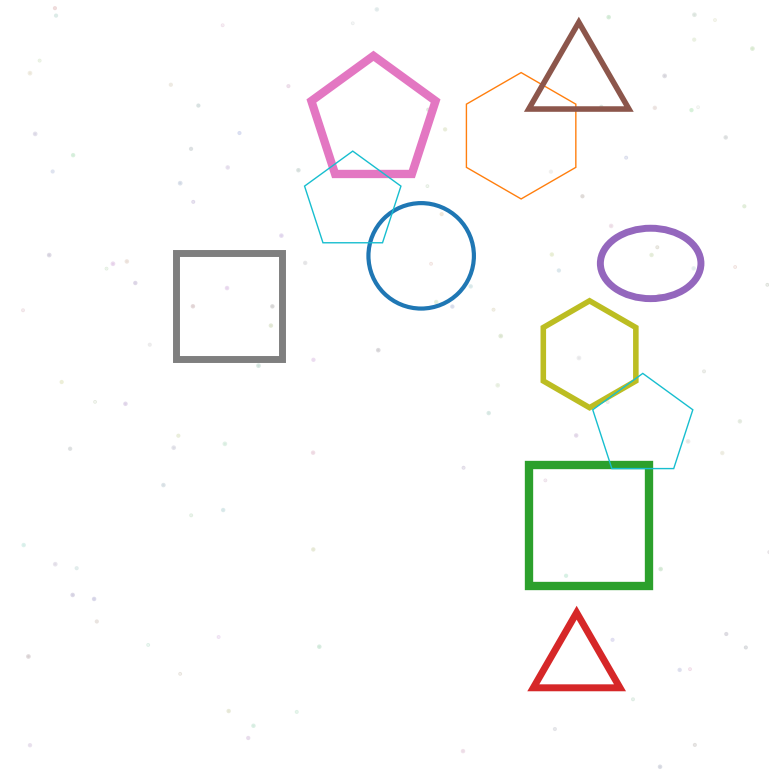[{"shape": "circle", "thickness": 1.5, "radius": 0.34, "center": [0.547, 0.668]}, {"shape": "hexagon", "thickness": 0.5, "radius": 0.41, "center": [0.677, 0.824]}, {"shape": "square", "thickness": 3, "radius": 0.39, "center": [0.765, 0.317]}, {"shape": "triangle", "thickness": 2.5, "radius": 0.33, "center": [0.749, 0.139]}, {"shape": "oval", "thickness": 2.5, "radius": 0.33, "center": [0.845, 0.658]}, {"shape": "triangle", "thickness": 2, "radius": 0.38, "center": [0.752, 0.896]}, {"shape": "pentagon", "thickness": 3, "radius": 0.42, "center": [0.485, 0.843]}, {"shape": "square", "thickness": 2.5, "radius": 0.34, "center": [0.297, 0.603]}, {"shape": "hexagon", "thickness": 2, "radius": 0.35, "center": [0.766, 0.54]}, {"shape": "pentagon", "thickness": 0.5, "radius": 0.33, "center": [0.458, 0.738]}, {"shape": "pentagon", "thickness": 0.5, "radius": 0.34, "center": [0.835, 0.447]}]